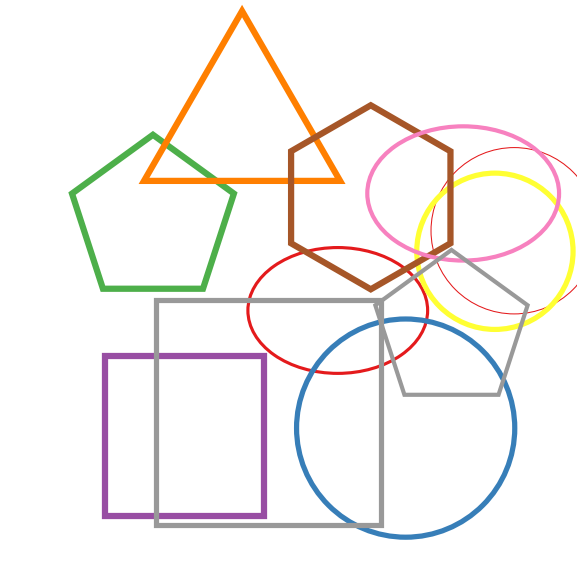[{"shape": "oval", "thickness": 1.5, "radius": 0.78, "center": [0.585, 0.462]}, {"shape": "circle", "thickness": 0.5, "radius": 0.72, "center": [0.89, 0.6]}, {"shape": "circle", "thickness": 2.5, "radius": 0.94, "center": [0.702, 0.258]}, {"shape": "pentagon", "thickness": 3, "radius": 0.74, "center": [0.265, 0.618]}, {"shape": "square", "thickness": 3, "radius": 0.69, "center": [0.319, 0.244]}, {"shape": "triangle", "thickness": 3, "radius": 0.98, "center": [0.419, 0.784]}, {"shape": "circle", "thickness": 2.5, "radius": 0.68, "center": [0.857, 0.564]}, {"shape": "hexagon", "thickness": 3, "radius": 0.8, "center": [0.642, 0.658]}, {"shape": "oval", "thickness": 2, "radius": 0.83, "center": [0.802, 0.664]}, {"shape": "pentagon", "thickness": 2, "radius": 0.69, "center": [0.782, 0.428]}, {"shape": "square", "thickness": 2.5, "radius": 0.97, "center": [0.465, 0.284]}]